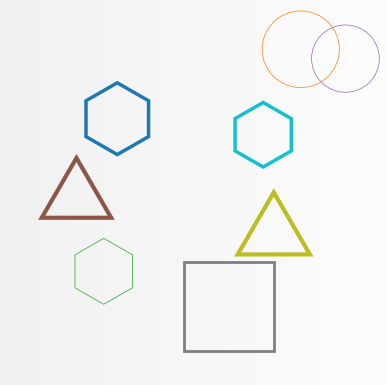[{"shape": "hexagon", "thickness": 2.5, "radius": 0.47, "center": [0.303, 0.692]}, {"shape": "circle", "thickness": 0.5, "radius": 0.5, "center": [0.776, 0.872]}, {"shape": "hexagon", "thickness": 0.5, "radius": 0.43, "center": [0.268, 0.295]}, {"shape": "circle", "thickness": 0.5, "radius": 0.44, "center": [0.891, 0.848]}, {"shape": "triangle", "thickness": 3, "radius": 0.52, "center": [0.197, 0.486]}, {"shape": "square", "thickness": 2, "radius": 0.58, "center": [0.591, 0.204]}, {"shape": "triangle", "thickness": 3, "radius": 0.54, "center": [0.707, 0.393]}, {"shape": "hexagon", "thickness": 2.5, "radius": 0.42, "center": [0.679, 0.65]}]